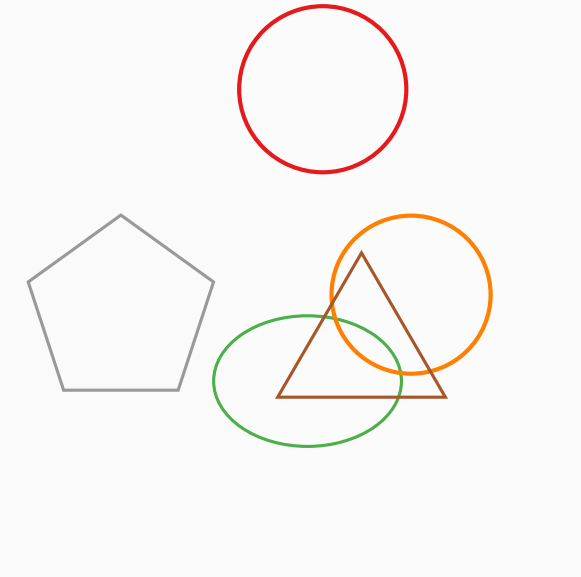[{"shape": "circle", "thickness": 2, "radius": 0.72, "center": [0.555, 0.845]}, {"shape": "oval", "thickness": 1.5, "radius": 0.81, "center": [0.529, 0.339]}, {"shape": "circle", "thickness": 2, "radius": 0.68, "center": [0.707, 0.489]}, {"shape": "triangle", "thickness": 1.5, "radius": 0.83, "center": [0.622, 0.395]}, {"shape": "pentagon", "thickness": 1.5, "radius": 0.84, "center": [0.208, 0.459]}]